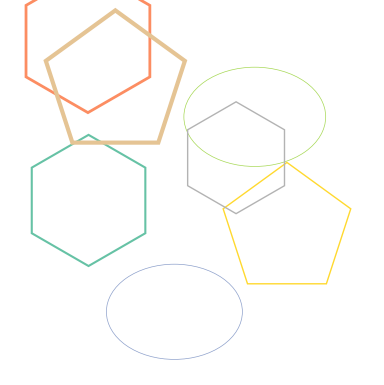[{"shape": "hexagon", "thickness": 1.5, "radius": 0.85, "center": [0.23, 0.479]}, {"shape": "hexagon", "thickness": 2, "radius": 0.93, "center": [0.228, 0.893]}, {"shape": "oval", "thickness": 0.5, "radius": 0.88, "center": [0.453, 0.19]}, {"shape": "oval", "thickness": 0.5, "radius": 0.92, "center": [0.662, 0.697]}, {"shape": "pentagon", "thickness": 1, "radius": 0.87, "center": [0.745, 0.404]}, {"shape": "pentagon", "thickness": 3, "radius": 0.95, "center": [0.3, 0.783]}, {"shape": "hexagon", "thickness": 1, "radius": 0.73, "center": [0.613, 0.59]}]